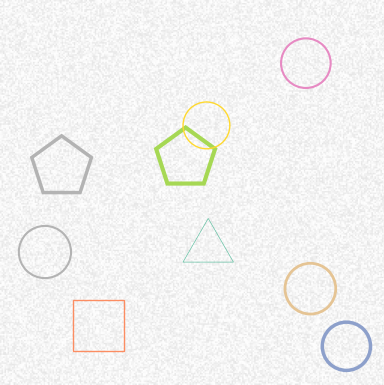[{"shape": "triangle", "thickness": 0.5, "radius": 0.38, "center": [0.541, 0.357]}, {"shape": "square", "thickness": 1, "radius": 0.33, "center": [0.255, 0.155]}, {"shape": "circle", "thickness": 2.5, "radius": 0.31, "center": [0.9, 0.101]}, {"shape": "circle", "thickness": 1.5, "radius": 0.32, "center": [0.794, 0.836]}, {"shape": "pentagon", "thickness": 3, "radius": 0.4, "center": [0.482, 0.588]}, {"shape": "circle", "thickness": 1, "radius": 0.3, "center": [0.536, 0.674]}, {"shape": "circle", "thickness": 2, "radius": 0.33, "center": [0.806, 0.25]}, {"shape": "circle", "thickness": 1.5, "radius": 0.34, "center": [0.117, 0.345]}, {"shape": "pentagon", "thickness": 2.5, "radius": 0.41, "center": [0.16, 0.566]}]